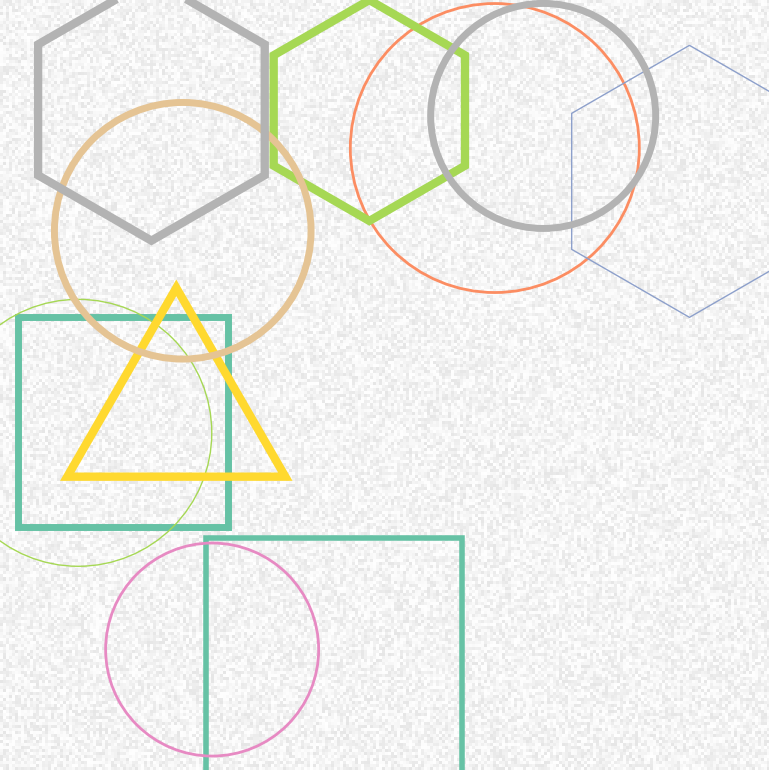[{"shape": "square", "thickness": 2.5, "radius": 0.68, "center": [0.159, 0.452]}, {"shape": "square", "thickness": 2, "radius": 0.83, "center": [0.434, 0.135]}, {"shape": "circle", "thickness": 1, "radius": 0.94, "center": [0.643, 0.808]}, {"shape": "hexagon", "thickness": 0.5, "radius": 0.88, "center": [0.895, 0.764]}, {"shape": "circle", "thickness": 1, "radius": 0.69, "center": [0.276, 0.156]}, {"shape": "circle", "thickness": 0.5, "radius": 0.87, "center": [0.102, 0.438]}, {"shape": "hexagon", "thickness": 3, "radius": 0.72, "center": [0.48, 0.857]}, {"shape": "triangle", "thickness": 3, "radius": 0.82, "center": [0.229, 0.463]}, {"shape": "circle", "thickness": 2.5, "radius": 0.83, "center": [0.237, 0.7]}, {"shape": "hexagon", "thickness": 3, "radius": 0.85, "center": [0.197, 0.857]}, {"shape": "circle", "thickness": 2.5, "radius": 0.73, "center": [0.705, 0.849]}]